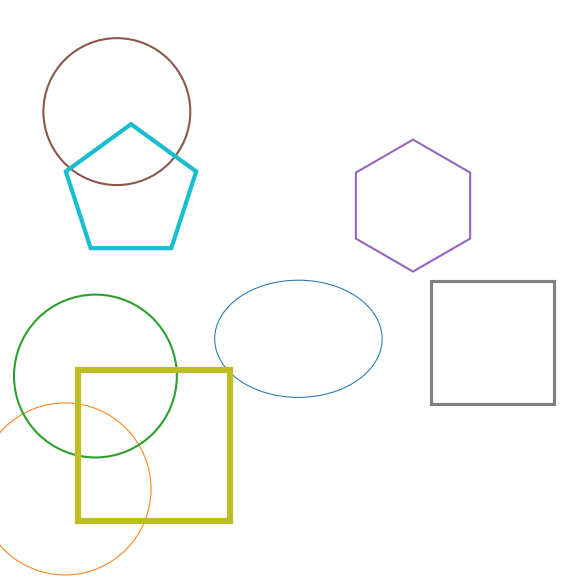[{"shape": "oval", "thickness": 0.5, "radius": 0.72, "center": [0.517, 0.412]}, {"shape": "circle", "thickness": 0.5, "radius": 0.74, "center": [0.113, 0.152]}, {"shape": "circle", "thickness": 1, "radius": 0.7, "center": [0.165, 0.348]}, {"shape": "hexagon", "thickness": 1, "radius": 0.57, "center": [0.715, 0.643]}, {"shape": "circle", "thickness": 1, "radius": 0.64, "center": [0.202, 0.806]}, {"shape": "square", "thickness": 1.5, "radius": 0.53, "center": [0.853, 0.406]}, {"shape": "square", "thickness": 3, "radius": 0.66, "center": [0.266, 0.228]}, {"shape": "pentagon", "thickness": 2, "radius": 0.59, "center": [0.227, 0.665]}]